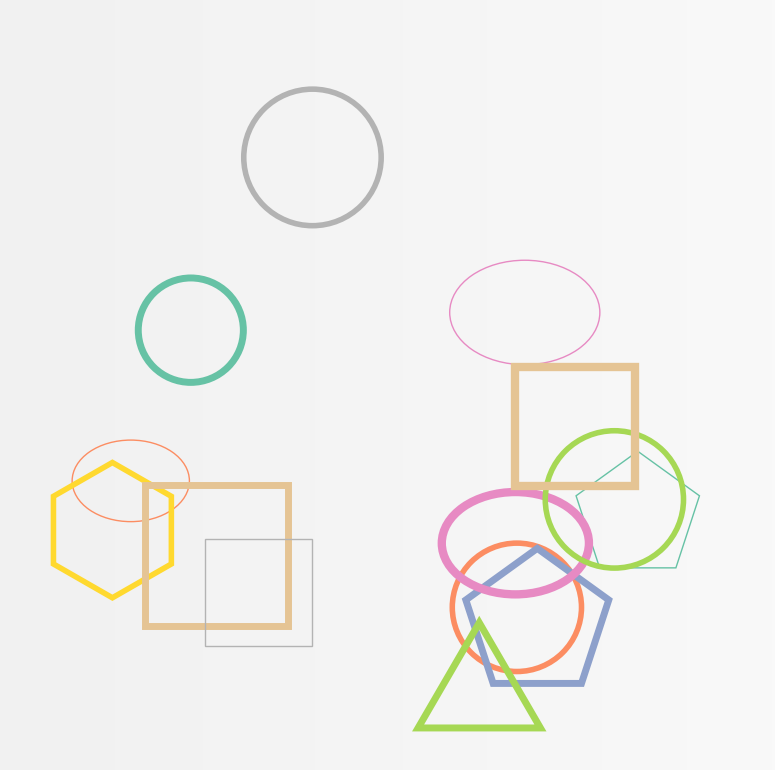[{"shape": "pentagon", "thickness": 0.5, "radius": 0.42, "center": [0.823, 0.33]}, {"shape": "circle", "thickness": 2.5, "radius": 0.34, "center": [0.246, 0.571]}, {"shape": "circle", "thickness": 2, "radius": 0.42, "center": [0.667, 0.211]}, {"shape": "oval", "thickness": 0.5, "radius": 0.38, "center": [0.169, 0.376]}, {"shape": "pentagon", "thickness": 2.5, "radius": 0.48, "center": [0.693, 0.191]}, {"shape": "oval", "thickness": 0.5, "radius": 0.48, "center": [0.677, 0.594]}, {"shape": "oval", "thickness": 3, "radius": 0.47, "center": [0.665, 0.295]}, {"shape": "triangle", "thickness": 2.5, "radius": 0.46, "center": [0.618, 0.1]}, {"shape": "circle", "thickness": 2, "radius": 0.45, "center": [0.793, 0.351]}, {"shape": "hexagon", "thickness": 2, "radius": 0.44, "center": [0.145, 0.311]}, {"shape": "square", "thickness": 2.5, "radius": 0.46, "center": [0.28, 0.279]}, {"shape": "square", "thickness": 3, "radius": 0.39, "center": [0.742, 0.446]}, {"shape": "circle", "thickness": 2, "radius": 0.44, "center": [0.403, 0.796]}, {"shape": "square", "thickness": 0.5, "radius": 0.34, "center": [0.334, 0.231]}]